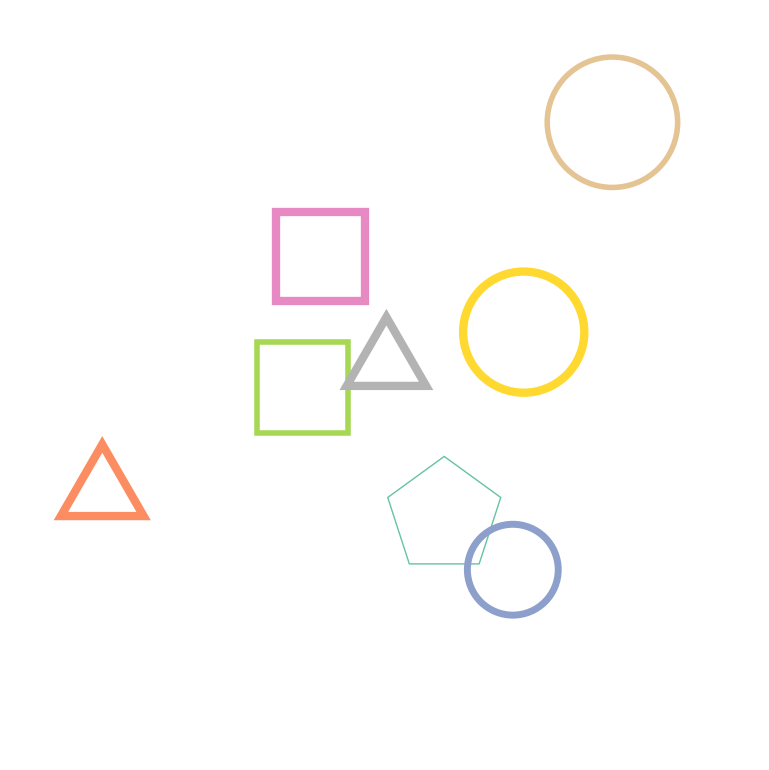[{"shape": "pentagon", "thickness": 0.5, "radius": 0.39, "center": [0.577, 0.33]}, {"shape": "triangle", "thickness": 3, "radius": 0.31, "center": [0.133, 0.361]}, {"shape": "circle", "thickness": 2.5, "radius": 0.29, "center": [0.666, 0.26]}, {"shape": "square", "thickness": 3, "radius": 0.29, "center": [0.416, 0.667]}, {"shape": "square", "thickness": 2, "radius": 0.3, "center": [0.393, 0.496]}, {"shape": "circle", "thickness": 3, "radius": 0.39, "center": [0.68, 0.569]}, {"shape": "circle", "thickness": 2, "radius": 0.42, "center": [0.795, 0.841]}, {"shape": "triangle", "thickness": 3, "radius": 0.3, "center": [0.502, 0.529]}]